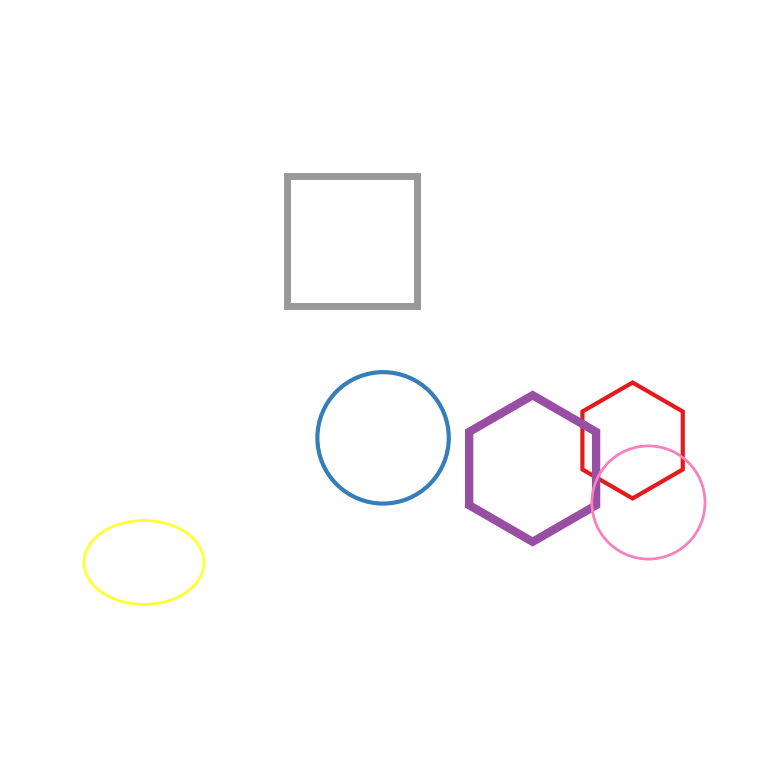[{"shape": "hexagon", "thickness": 1.5, "radius": 0.38, "center": [0.822, 0.428]}, {"shape": "circle", "thickness": 1.5, "radius": 0.43, "center": [0.498, 0.431]}, {"shape": "hexagon", "thickness": 3, "radius": 0.48, "center": [0.692, 0.392]}, {"shape": "oval", "thickness": 1, "radius": 0.39, "center": [0.187, 0.27]}, {"shape": "circle", "thickness": 1, "radius": 0.37, "center": [0.842, 0.347]}, {"shape": "square", "thickness": 2.5, "radius": 0.42, "center": [0.457, 0.687]}]